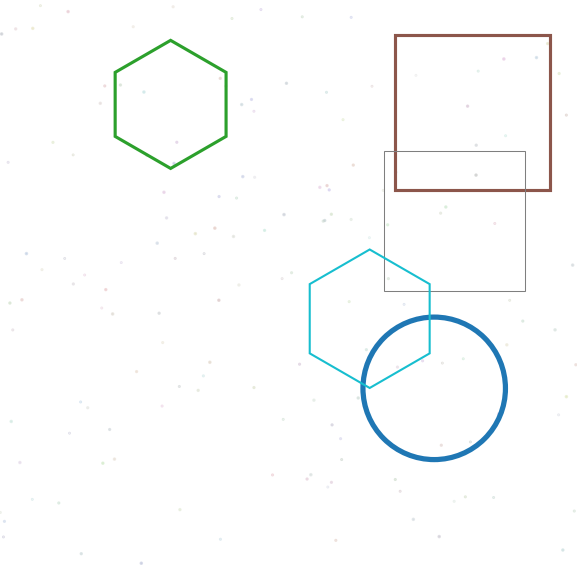[{"shape": "circle", "thickness": 2.5, "radius": 0.62, "center": [0.752, 0.327]}, {"shape": "hexagon", "thickness": 1.5, "radius": 0.55, "center": [0.295, 0.818]}, {"shape": "square", "thickness": 1.5, "radius": 0.67, "center": [0.818, 0.805]}, {"shape": "square", "thickness": 0.5, "radius": 0.61, "center": [0.787, 0.616]}, {"shape": "hexagon", "thickness": 1, "radius": 0.6, "center": [0.64, 0.447]}]